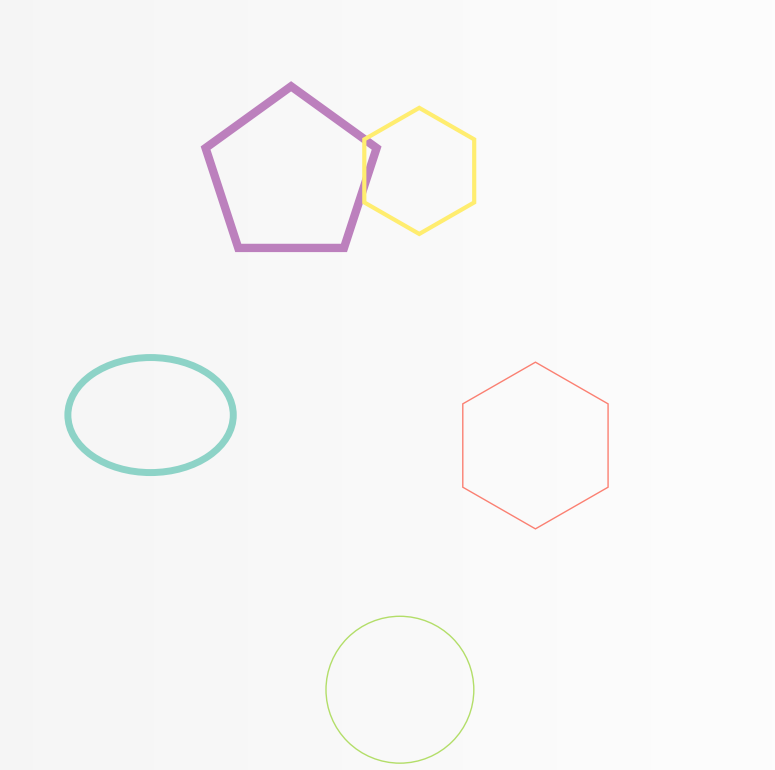[{"shape": "oval", "thickness": 2.5, "radius": 0.53, "center": [0.194, 0.461]}, {"shape": "hexagon", "thickness": 0.5, "radius": 0.54, "center": [0.691, 0.421]}, {"shape": "circle", "thickness": 0.5, "radius": 0.48, "center": [0.516, 0.104]}, {"shape": "pentagon", "thickness": 3, "radius": 0.58, "center": [0.376, 0.772]}, {"shape": "hexagon", "thickness": 1.5, "radius": 0.41, "center": [0.541, 0.778]}]